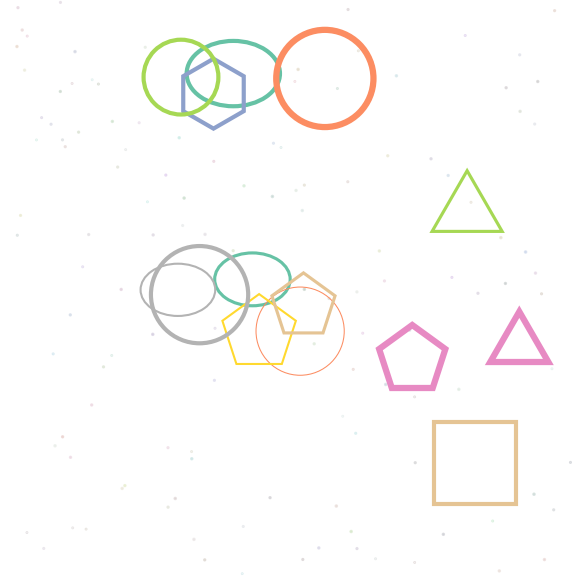[{"shape": "oval", "thickness": 2, "radius": 0.4, "center": [0.404, 0.872]}, {"shape": "oval", "thickness": 1.5, "radius": 0.33, "center": [0.437, 0.515]}, {"shape": "circle", "thickness": 0.5, "radius": 0.38, "center": [0.52, 0.426]}, {"shape": "circle", "thickness": 3, "radius": 0.42, "center": [0.563, 0.863]}, {"shape": "hexagon", "thickness": 2, "radius": 0.3, "center": [0.37, 0.837]}, {"shape": "pentagon", "thickness": 3, "radius": 0.3, "center": [0.714, 0.376]}, {"shape": "triangle", "thickness": 3, "radius": 0.29, "center": [0.899, 0.401]}, {"shape": "circle", "thickness": 2, "radius": 0.32, "center": [0.313, 0.866]}, {"shape": "triangle", "thickness": 1.5, "radius": 0.35, "center": [0.809, 0.633]}, {"shape": "pentagon", "thickness": 1, "radius": 0.33, "center": [0.449, 0.423]}, {"shape": "pentagon", "thickness": 1.5, "radius": 0.29, "center": [0.526, 0.469]}, {"shape": "square", "thickness": 2, "radius": 0.36, "center": [0.822, 0.197]}, {"shape": "circle", "thickness": 2, "radius": 0.42, "center": [0.346, 0.489]}, {"shape": "oval", "thickness": 1, "radius": 0.32, "center": [0.308, 0.497]}]